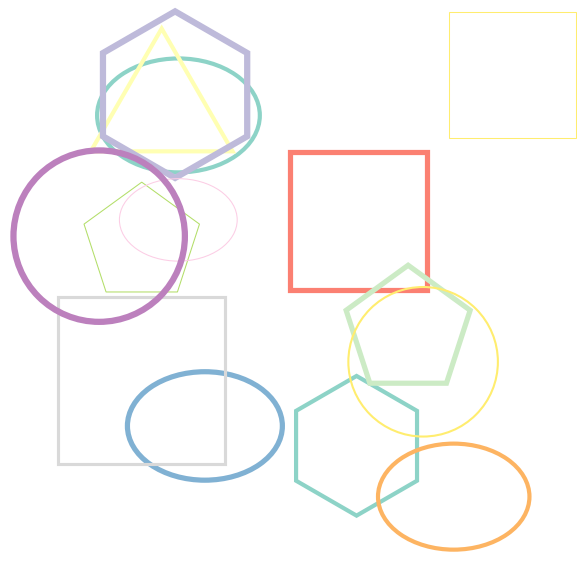[{"shape": "oval", "thickness": 2, "radius": 0.7, "center": [0.309, 0.799]}, {"shape": "hexagon", "thickness": 2, "radius": 0.6, "center": [0.617, 0.227]}, {"shape": "triangle", "thickness": 2, "radius": 0.71, "center": [0.28, 0.808]}, {"shape": "hexagon", "thickness": 3, "radius": 0.72, "center": [0.303, 0.835]}, {"shape": "square", "thickness": 2.5, "radius": 0.59, "center": [0.62, 0.617]}, {"shape": "oval", "thickness": 2.5, "radius": 0.67, "center": [0.355, 0.262]}, {"shape": "oval", "thickness": 2, "radius": 0.66, "center": [0.786, 0.139]}, {"shape": "pentagon", "thickness": 0.5, "radius": 0.53, "center": [0.245, 0.579]}, {"shape": "oval", "thickness": 0.5, "radius": 0.51, "center": [0.309, 0.618]}, {"shape": "square", "thickness": 1.5, "radius": 0.72, "center": [0.245, 0.341]}, {"shape": "circle", "thickness": 3, "radius": 0.74, "center": [0.172, 0.59]}, {"shape": "pentagon", "thickness": 2.5, "radius": 0.56, "center": [0.707, 0.427]}, {"shape": "circle", "thickness": 1, "radius": 0.65, "center": [0.733, 0.373]}, {"shape": "square", "thickness": 0.5, "radius": 0.55, "center": [0.887, 0.869]}]